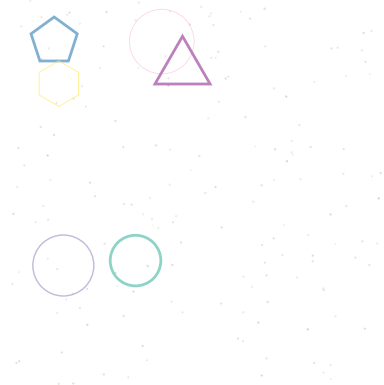[{"shape": "circle", "thickness": 2, "radius": 0.33, "center": [0.352, 0.323]}, {"shape": "circle", "thickness": 1, "radius": 0.4, "center": [0.165, 0.31]}, {"shape": "pentagon", "thickness": 2, "radius": 0.32, "center": [0.141, 0.893]}, {"shape": "circle", "thickness": 0.5, "radius": 0.42, "center": [0.42, 0.892]}, {"shape": "triangle", "thickness": 2, "radius": 0.41, "center": [0.474, 0.823]}, {"shape": "hexagon", "thickness": 0.5, "radius": 0.3, "center": [0.153, 0.783]}]